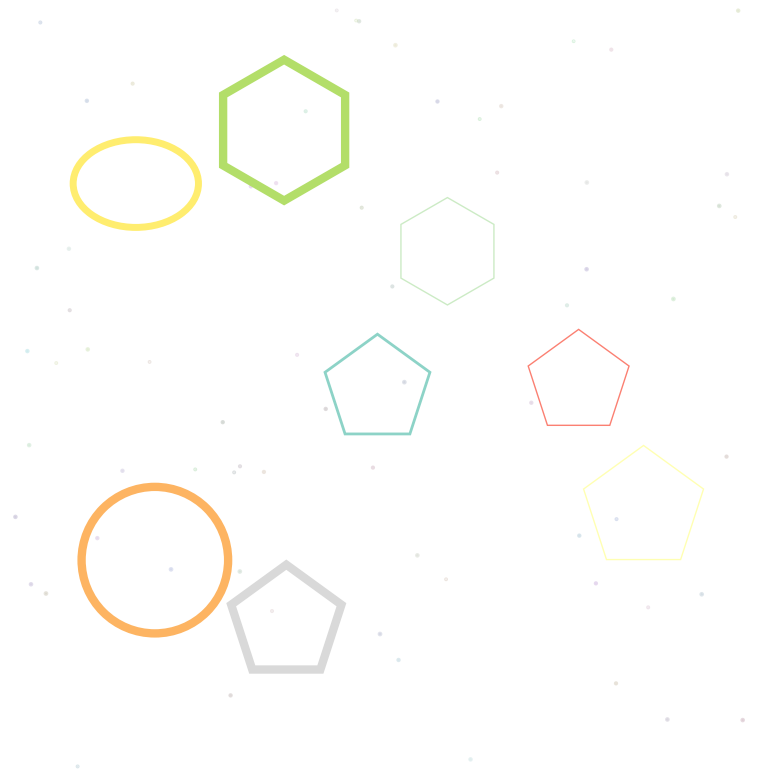[{"shape": "pentagon", "thickness": 1, "radius": 0.36, "center": [0.49, 0.494]}, {"shape": "pentagon", "thickness": 0.5, "radius": 0.41, "center": [0.836, 0.34]}, {"shape": "pentagon", "thickness": 0.5, "radius": 0.34, "center": [0.751, 0.503]}, {"shape": "circle", "thickness": 3, "radius": 0.48, "center": [0.201, 0.273]}, {"shape": "hexagon", "thickness": 3, "radius": 0.46, "center": [0.369, 0.831]}, {"shape": "pentagon", "thickness": 3, "radius": 0.38, "center": [0.372, 0.191]}, {"shape": "hexagon", "thickness": 0.5, "radius": 0.35, "center": [0.581, 0.674]}, {"shape": "oval", "thickness": 2.5, "radius": 0.41, "center": [0.176, 0.762]}]